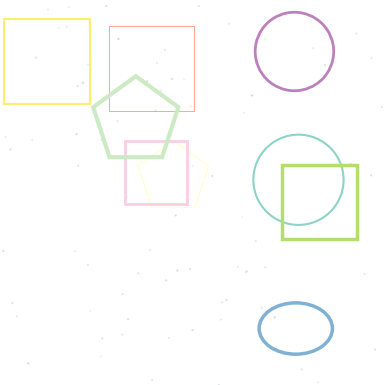[{"shape": "circle", "thickness": 1.5, "radius": 0.59, "center": [0.775, 0.533]}, {"shape": "pentagon", "thickness": 0.5, "radius": 0.48, "center": [0.45, 0.54]}, {"shape": "square", "thickness": 0.5, "radius": 0.56, "center": [0.394, 0.822]}, {"shape": "oval", "thickness": 2.5, "radius": 0.48, "center": [0.768, 0.147]}, {"shape": "square", "thickness": 2.5, "radius": 0.48, "center": [0.829, 0.476]}, {"shape": "square", "thickness": 2, "radius": 0.4, "center": [0.405, 0.552]}, {"shape": "circle", "thickness": 2, "radius": 0.51, "center": [0.765, 0.866]}, {"shape": "pentagon", "thickness": 3, "radius": 0.58, "center": [0.353, 0.686]}, {"shape": "square", "thickness": 1.5, "radius": 0.55, "center": [0.122, 0.84]}]